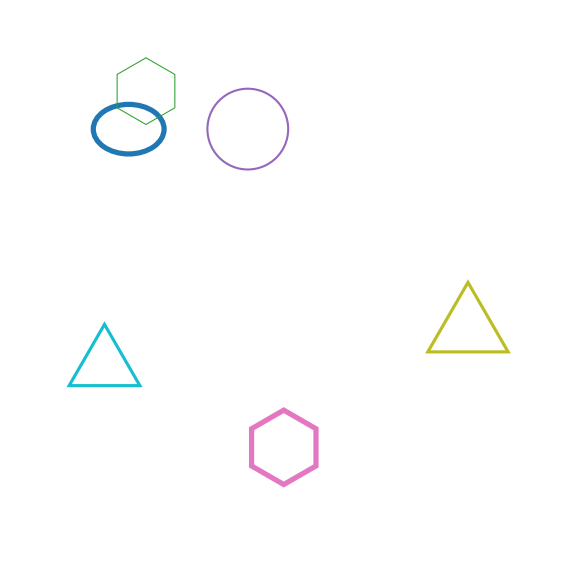[{"shape": "oval", "thickness": 2.5, "radius": 0.31, "center": [0.223, 0.775]}, {"shape": "hexagon", "thickness": 0.5, "radius": 0.29, "center": [0.253, 0.841]}, {"shape": "circle", "thickness": 1, "radius": 0.35, "center": [0.429, 0.776]}, {"shape": "hexagon", "thickness": 2.5, "radius": 0.32, "center": [0.491, 0.225]}, {"shape": "triangle", "thickness": 1.5, "radius": 0.4, "center": [0.81, 0.43]}, {"shape": "triangle", "thickness": 1.5, "radius": 0.35, "center": [0.181, 0.367]}]